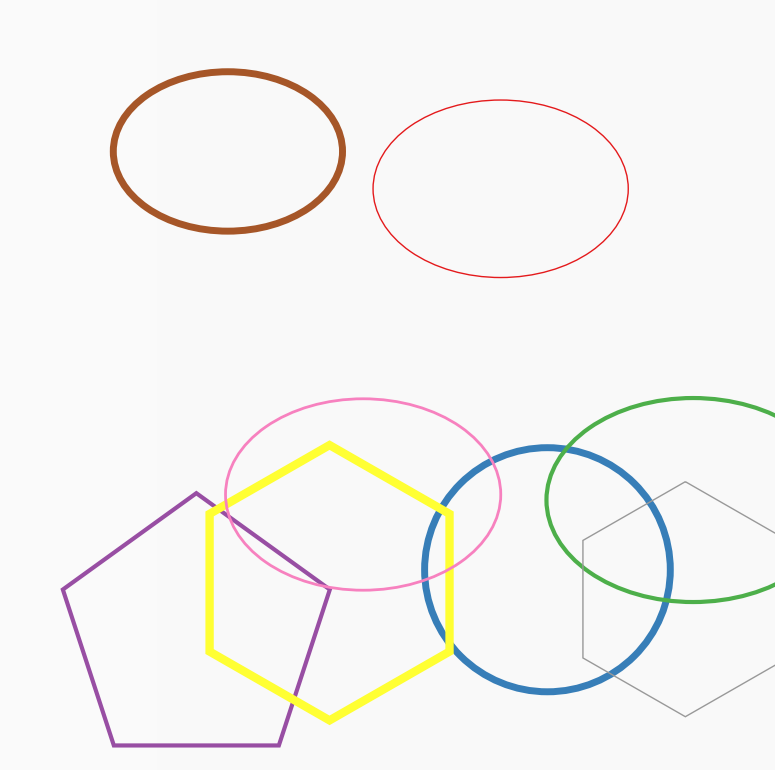[{"shape": "oval", "thickness": 0.5, "radius": 0.82, "center": [0.646, 0.755]}, {"shape": "circle", "thickness": 2.5, "radius": 0.79, "center": [0.706, 0.26]}, {"shape": "oval", "thickness": 1.5, "radius": 0.95, "center": [0.894, 0.351]}, {"shape": "pentagon", "thickness": 1.5, "radius": 0.91, "center": [0.253, 0.178]}, {"shape": "hexagon", "thickness": 3, "radius": 0.89, "center": [0.425, 0.243]}, {"shape": "oval", "thickness": 2.5, "radius": 0.74, "center": [0.294, 0.803]}, {"shape": "oval", "thickness": 1, "radius": 0.89, "center": [0.469, 0.358]}, {"shape": "hexagon", "thickness": 0.5, "radius": 0.76, "center": [0.884, 0.222]}]